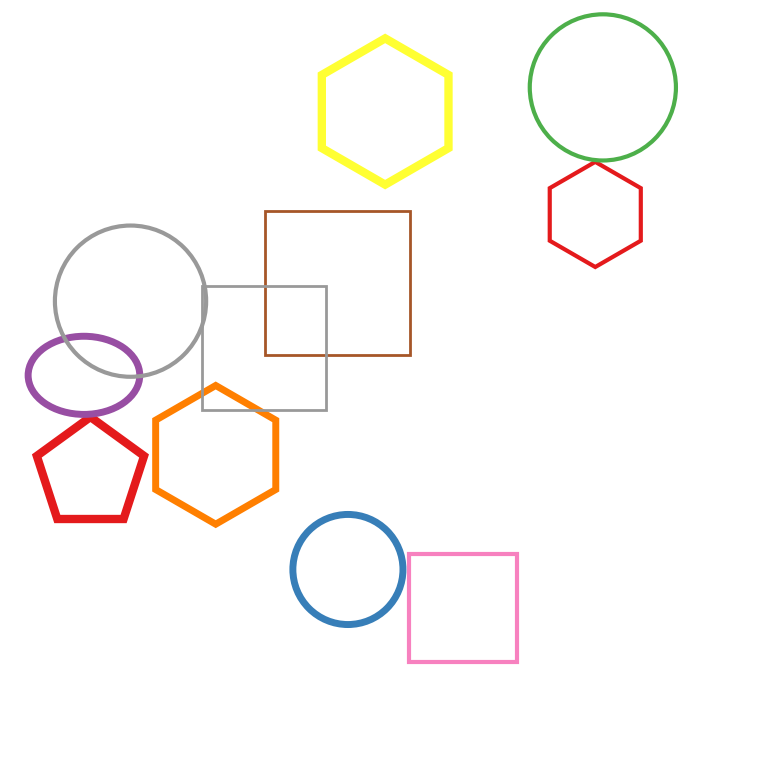[{"shape": "pentagon", "thickness": 3, "radius": 0.37, "center": [0.117, 0.385]}, {"shape": "hexagon", "thickness": 1.5, "radius": 0.34, "center": [0.773, 0.722]}, {"shape": "circle", "thickness": 2.5, "radius": 0.36, "center": [0.452, 0.26]}, {"shape": "circle", "thickness": 1.5, "radius": 0.47, "center": [0.783, 0.886]}, {"shape": "oval", "thickness": 2.5, "radius": 0.36, "center": [0.109, 0.513]}, {"shape": "hexagon", "thickness": 2.5, "radius": 0.45, "center": [0.28, 0.409]}, {"shape": "hexagon", "thickness": 3, "radius": 0.47, "center": [0.5, 0.855]}, {"shape": "square", "thickness": 1, "radius": 0.47, "center": [0.439, 0.632]}, {"shape": "square", "thickness": 1.5, "radius": 0.35, "center": [0.601, 0.211]}, {"shape": "square", "thickness": 1, "radius": 0.4, "center": [0.343, 0.548]}, {"shape": "circle", "thickness": 1.5, "radius": 0.49, "center": [0.17, 0.609]}]